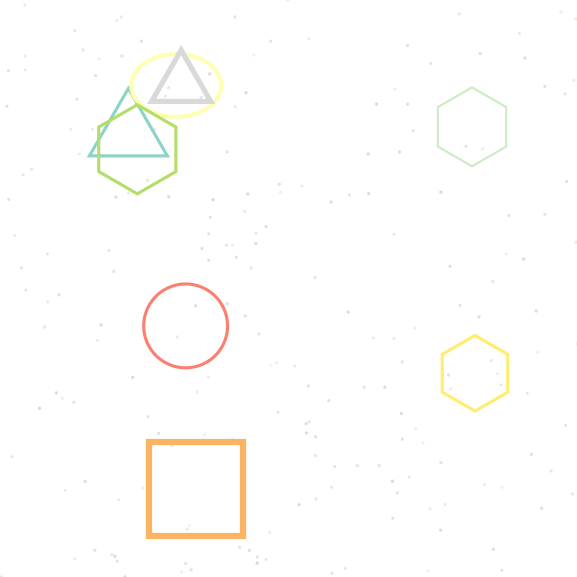[{"shape": "triangle", "thickness": 1.5, "radius": 0.39, "center": [0.222, 0.768]}, {"shape": "oval", "thickness": 2, "radius": 0.39, "center": [0.305, 0.851]}, {"shape": "circle", "thickness": 1.5, "radius": 0.36, "center": [0.321, 0.435]}, {"shape": "square", "thickness": 3, "radius": 0.41, "center": [0.34, 0.153]}, {"shape": "hexagon", "thickness": 1.5, "radius": 0.39, "center": [0.238, 0.741]}, {"shape": "triangle", "thickness": 2.5, "radius": 0.3, "center": [0.314, 0.853]}, {"shape": "hexagon", "thickness": 1, "radius": 0.34, "center": [0.817, 0.78]}, {"shape": "hexagon", "thickness": 1.5, "radius": 0.33, "center": [0.823, 0.353]}]